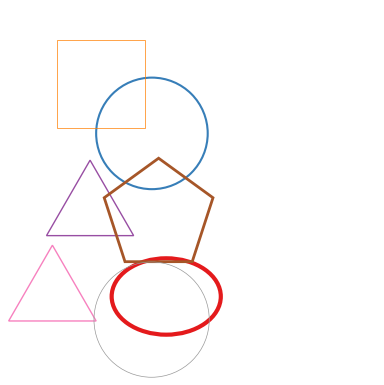[{"shape": "oval", "thickness": 3, "radius": 0.71, "center": [0.432, 0.23]}, {"shape": "circle", "thickness": 1.5, "radius": 0.72, "center": [0.395, 0.654]}, {"shape": "triangle", "thickness": 1, "radius": 0.65, "center": [0.234, 0.453]}, {"shape": "square", "thickness": 0.5, "radius": 0.57, "center": [0.263, 0.781]}, {"shape": "pentagon", "thickness": 2, "radius": 0.74, "center": [0.412, 0.44]}, {"shape": "triangle", "thickness": 1, "radius": 0.66, "center": [0.136, 0.232]}, {"shape": "circle", "thickness": 0.5, "radius": 0.75, "center": [0.394, 0.17]}]